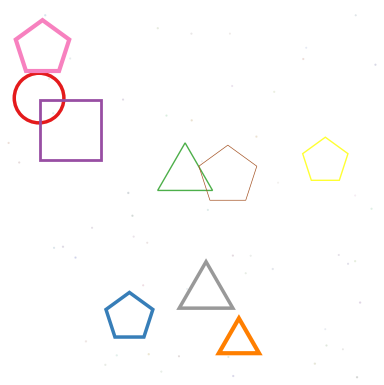[{"shape": "circle", "thickness": 2.5, "radius": 0.32, "center": [0.101, 0.745]}, {"shape": "pentagon", "thickness": 2.5, "radius": 0.32, "center": [0.336, 0.176]}, {"shape": "triangle", "thickness": 1, "radius": 0.41, "center": [0.481, 0.547]}, {"shape": "square", "thickness": 2, "radius": 0.4, "center": [0.184, 0.662]}, {"shape": "triangle", "thickness": 3, "radius": 0.3, "center": [0.621, 0.113]}, {"shape": "pentagon", "thickness": 1, "radius": 0.31, "center": [0.845, 0.582]}, {"shape": "pentagon", "thickness": 0.5, "radius": 0.4, "center": [0.592, 0.544]}, {"shape": "pentagon", "thickness": 3, "radius": 0.37, "center": [0.11, 0.875]}, {"shape": "triangle", "thickness": 2.5, "radius": 0.4, "center": [0.535, 0.24]}]